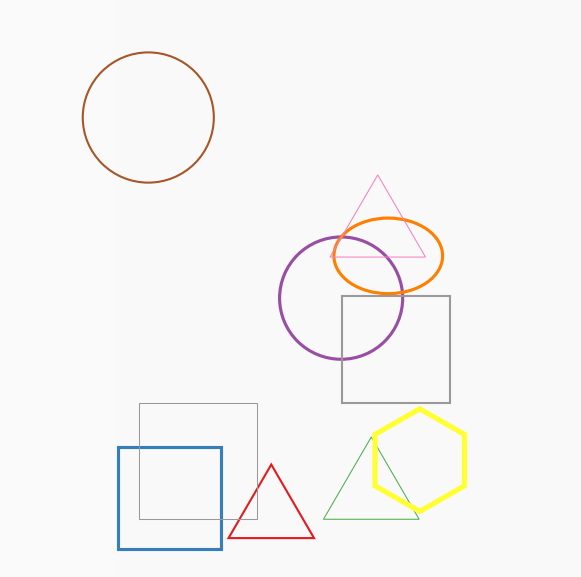[{"shape": "triangle", "thickness": 1, "radius": 0.42, "center": [0.467, 0.11]}, {"shape": "square", "thickness": 1.5, "radius": 0.44, "center": [0.292, 0.136]}, {"shape": "triangle", "thickness": 0.5, "radius": 0.48, "center": [0.639, 0.147]}, {"shape": "circle", "thickness": 1.5, "radius": 0.53, "center": [0.587, 0.483]}, {"shape": "oval", "thickness": 1.5, "radius": 0.47, "center": [0.668, 0.556]}, {"shape": "hexagon", "thickness": 2.5, "radius": 0.44, "center": [0.722, 0.202]}, {"shape": "circle", "thickness": 1, "radius": 0.56, "center": [0.255, 0.796]}, {"shape": "triangle", "thickness": 0.5, "radius": 0.47, "center": [0.65, 0.601]}, {"shape": "square", "thickness": 0.5, "radius": 0.51, "center": [0.341, 0.201]}, {"shape": "square", "thickness": 1, "radius": 0.47, "center": [0.681, 0.394]}]